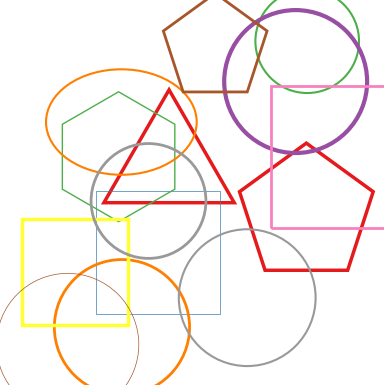[{"shape": "triangle", "thickness": 2.5, "radius": 0.98, "center": [0.439, 0.571]}, {"shape": "pentagon", "thickness": 2.5, "radius": 0.91, "center": [0.796, 0.446]}, {"shape": "square", "thickness": 0.5, "radius": 0.8, "center": [0.41, 0.343]}, {"shape": "circle", "thickness": 1.5, "radius": 0.67, "center": [0.798, 0.893]}, {"shape": "hexagon", "thickness": 1, "radius": 0.84, "center": [0.308, 0.593]}, {"shape": "circle", "thickness": 3, "radius": 0.93, "center": [0.768, 0.788]}, {"shape": "circle", "thickness": 2, "radius": 0.88, "center": [0.317, 0.15]}, {"shape": "oval", "thickness": 1.5, "radius": 0.98, "center": [0.315, 0.683]}, {"shape": "square", "thickness": 2.5, "radius": 0.69, "center": [0.196, 0.294]}, {"shape": "circle", "thickness": 0.5, "radius": 0.92, "center": [0.176, 0.105]}, {"shape": "pentagon", "thickness": 2, "radius": 0.71, "center": [0.559, 0.876]}, {"shape": "square", "thickness": 2, "radius": 0.92, "center": [0.888, 0.593]}, {"shape": "circle", "thickness": 1.5, "radius": 0.89, "center": [0.642, 0.227]}, {"shape": "circle", "thickness": 2, "radius": 0.75, "center": [0.386, 0.478]}]